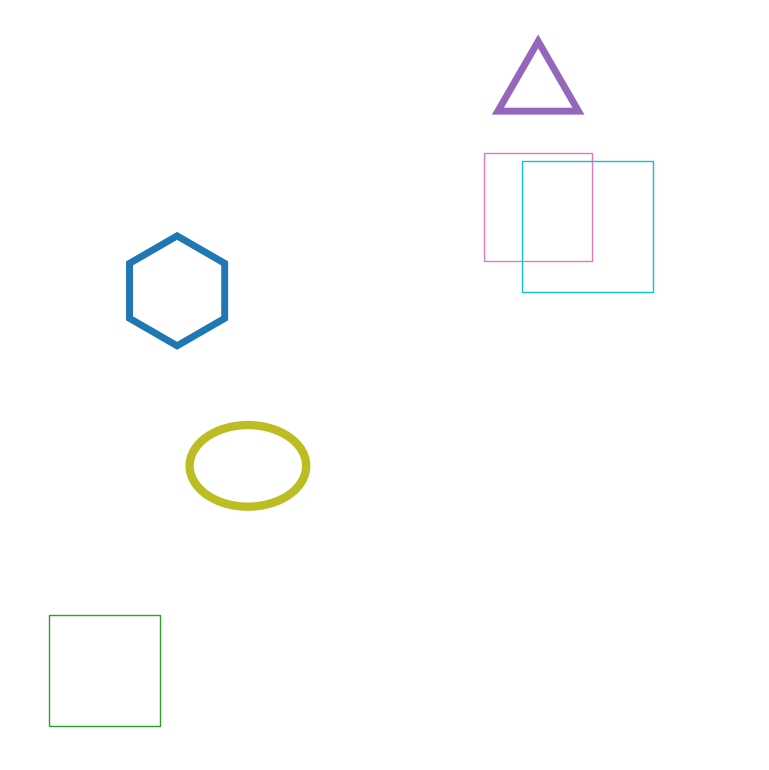[{"shape": "hexagon", "thickness": 2.5, "radius": 0.36, "center": [0.23, 0.622]}, {"shape": "square", "thickness": 0.5, "radius": 0.36, "center": [0.135, 0.129]}, {"shape": "triangle", "thickness": 2.5, "radius": 0.3, "center": [0.699, 0.886]}, {"shape": "square", "thickness": 0.5, "radius": 0.35, "center": [0.698, 0.731]}, {"shape": "oval", "thickness": 3, "radius": 0.38, "center": [0.322, 0.395]}, {"shape": "square", "thickness": 0.5, "radius": 0.42, "center": [0.762, 0.706]}]